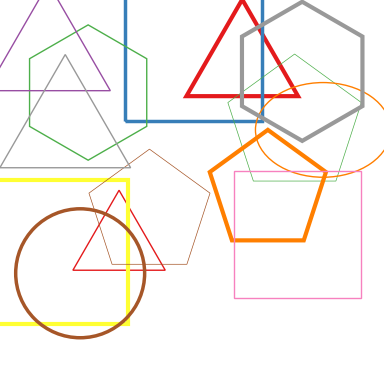[{"shape": "triangle", "thickness": 3, "radius": 0.84, "center": [0.629, 0.834]}, {"shape": "triangle", "thickness": 1, "radius": 0.69, "center": [0.309, 0.367]}, {"shape": "square", "thickness": 2.5, "radius": 0.89, "center": [0.503, 0.864]}, {"shape": "pentagon", "thickness": 0.5, "radius": 0.91, "center": [0.765, 0.677]}, {"shape": "hexagon", "thickness": 1, "radius": 0.88, "center": [0.229, 0.76]}, {"shape": "triangle", "thickness": 1, "radius": 0.93, "center": [0.126, 0.857]}, {"shape": "pentagon", "thickness": 3, "radius": 0.79, "center": [0.696, 0.504]}, {"shape": "oval", "thickness": 1, "radius": 0.88, "center": [0.839, 0.663]}, {"shape": "square", "thickness": 3, "radius": 0.94, "center": [0.144, 0.346]}, {"shape": "circle", "thickness": 2.5, "radius": 0.84, "center": [0.208, 0.29]}, {"shape": "pentagon", "thickness": 0.5, "radius": 0.83, "center": [0.388, 0.447]}, {"shape": "square", "thickness": 1, "radius": 0.83, "center": [0.773, 0.391]}, {"shape": "triangle", "thickness": 1, "radius": 0.98, "center": [0.169, 0.662]}, {"shape": "hexagon", "thickness": 3, "radius": 0.9, "center": [0.785, 0.815]}]